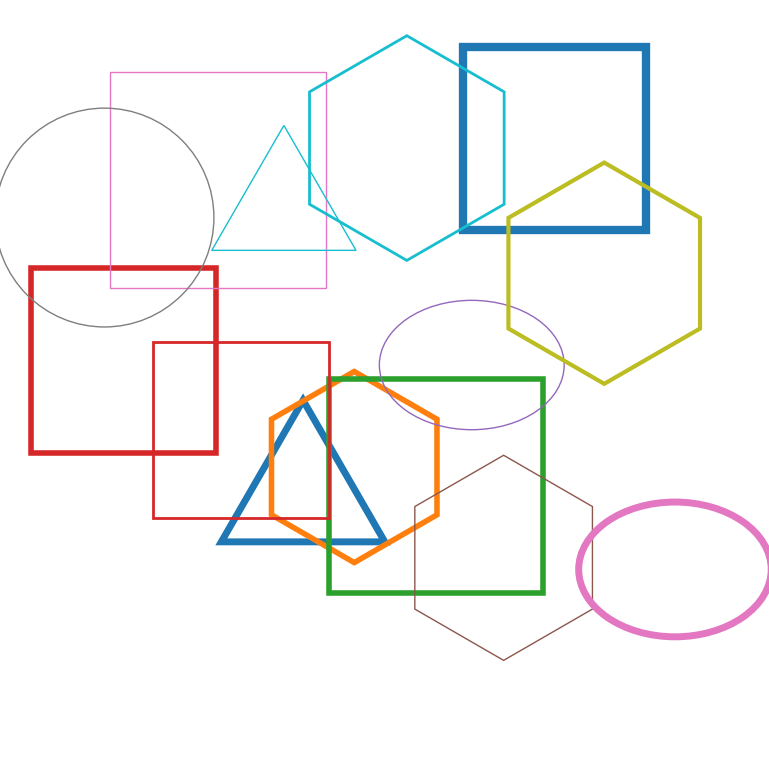[{"shape": "triangle", "thickness": 2.5, "radius": 0.61, "center": [0.394, 0.358]}, {"shape": "square", "thickness": 3, "radius": 0.6, "center": [0.721, 0.82]}, {"shape": "hexagon", "thickness": 2, "radius": 0.62, "center": [0.46, 0.393]}, {"shape": "square", "thickness": 2, "radius": 0.69, "center": [0.566, 0.369]}, {"shape": "square", "thickness": 2, "radius": 0.6, "center": [0.161, 0.532]}, {"shape": "square", "thickness": 1, "radius": 0.57, "center": [0.313, 0.442]}, {"shape": "oval", "thickness": 0.5, "radius": 0.6, "center": [0.613, 0.526]}, {"shape": "hexagon", "thickness": 0.5, "radius": 0.67, "center": [0.654, 0.276]}, {"shape": "square", "thickness": 0.5, "radius": 0.7, "center": [0.283, 0.766]}, {"shape": "oval", "thickness": 2.5, "radius": 0.63, "center": [0.877, 0.26]}, {"shape": "circle", "thickness": 0.5, "radius": 0.71, "center": [0.136, 0.717]}, {"shape": "hexagon", "thickness": 1.5, "radius": 0.72, "center": [0.785, 0.645]}, {"shape": "hexagon", "thickness": 1, "radius": 0.73, "center": [0.528, 0.808]}, {"shape": "triangle", "thickness": 0.5, "radius": 0.54, "center": [0.369, 0.729]}]